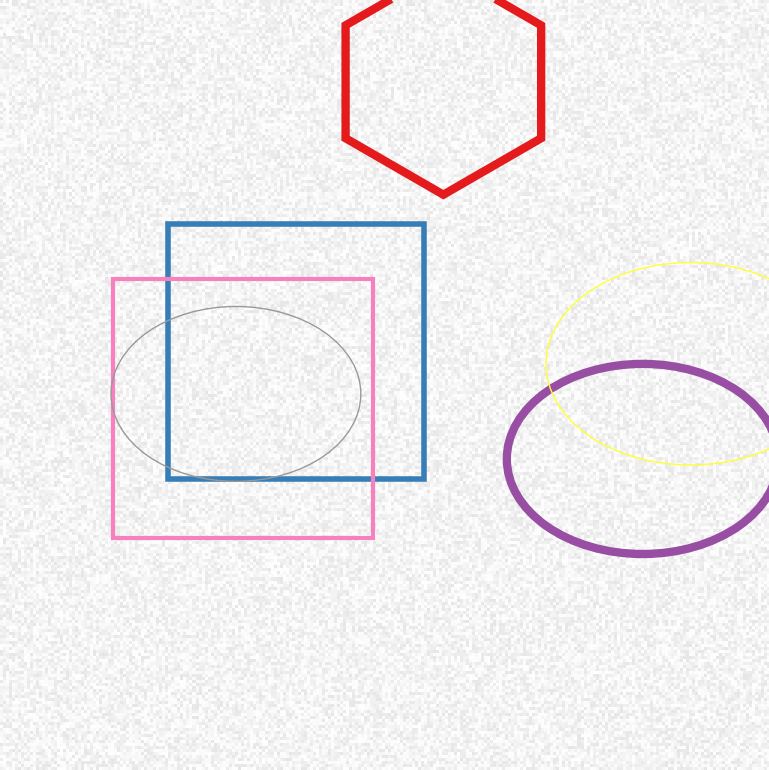[{"shape": "hexagon", "thickness": 3, "radius": 0.73, "center": [0.576, 0.894]}, {"shape": "square", "thickness": 2, "radius": 0.83, "center": [0.384, 0.543]}, {"shape": "oval", "thickness": 3, "radius": 0.88, "center": [0.835, 0.404]}, {"shape": "oval", "thickness": 0.5, "radius": 0.94, "center": [0.897, 0.528]}, {"shape": "square", "thickness": 1.5, "radius": 0.84, "center": [0.315, 0.469]}, {"shape": "oval", "thickness": 0.5, "radius": 0.81, "center": [0.306, 0.488]}]